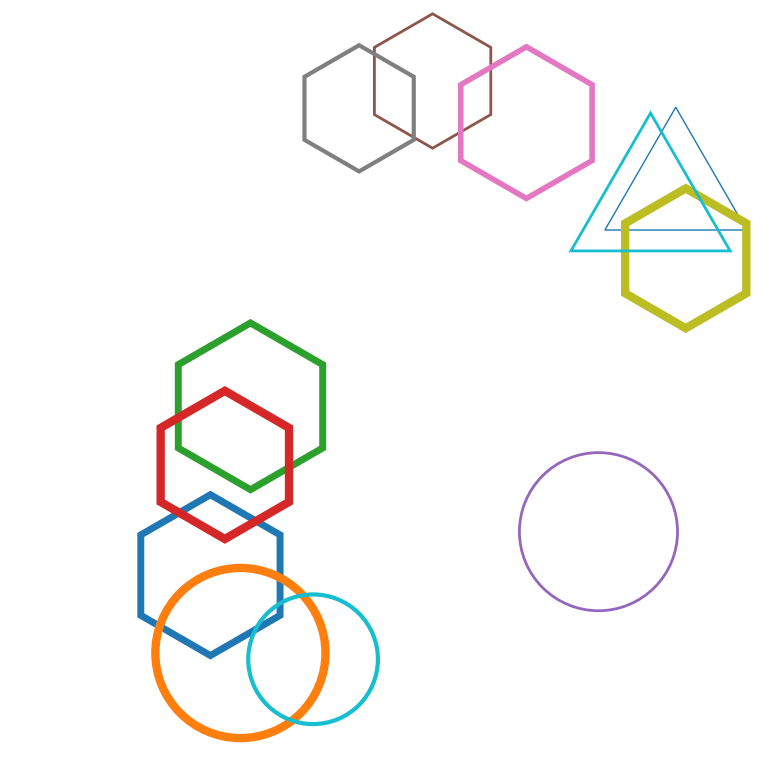[{"shape": "triangle", "thickness": 0.5, "radius": 0.53, "center": [0.878, 0.754]}, {"shape": "hexagon", "thickness": 2.5, "radius": 0.52, "center": [0.273, 0.253]}, {"shape": "circle", "thickness": 3, "radius": 0.55, "center": [0.312, 0.152]}, {"shape": "hexagon", "thickness": 2.5, "radius": 0.54, "center": [0.325, 0.472]}, {"shape": "hexagon", "thickness": 3, "radius": 0.48, "center": [0.292, 0.396]}, {"shape": "circle", "thickness": 1, "radius": 0.51, "center": [0.777, 0.31]}, {"shape": "hexagon", "thickness": 1, "radius": 0.44, "center": [0.562, 0.895]}, {"shape": "hexagon", "thickness": 2, "radius": 0.49, "center": [0.684, 0.841]}, {"shape": "hexagon", "thickness": 1.5, "radius": 0.41, "center": [0.466, 0.859]}, {"shape": "hexagon", "thickness": 3, "radius": 0.45, "center": [0.891, 0.665]}, {"shape": "circle", "thickness": 1.5, "radius": 0.42, "center": [0.407, 0.144]}, {"shape": "triangle", "thickness": 1, "radius": 0.6, "center": [0.845, 0.734]}]